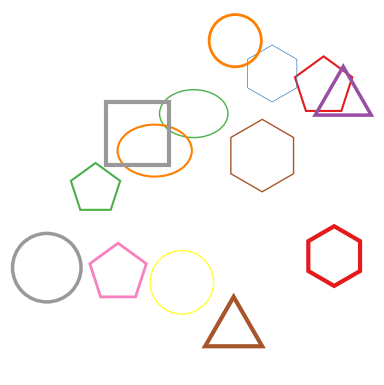[{"shape": "pentagon", "thickness": 1.5, "radius": 0.39, "center": [0.841, 0.775]}, {"shape": "hexagon", "thickness": 3, "radius": 0.39, "center": [0.868, 0.335]}, {"shape": "hexagon", "thickness": 0.5, "radius": 0.37, "center": [0.707, 0.809]}, {"shape": "pentagon", "thickness": 1.5, "radius": 0.34, "center": [0.248, 0.509]}, {"shape": "oval", "thickness": 1, "radius": 0.44, "center": [0.503, 0.705]}, {"shape": "triangle", "thickness": 2.5, "radius": 0.42, "center": [0.892, 0.743]}, {"shape": "oval", "thickness": 1.5, "radius": 0.48, "center": [0.402, 0.609]}, {"shape": "circle", "thickness": 2, "radius": 0.34, "center": [0.611, 0.894]}, {"shape": "circle", "thickness": 1, "radius": 0.41, "center": [0.472, 0.267]}, {"shape": "hexagon", "thickness": 1, "radius": 0.47, "center": [0.681, 0.596]}, {"shape": "triangle", "thickness": 3, "radius": 0.43, "center": [0.607, 0.143]}, {"shape": "pentagon", "thickness": 2, "radius": 0.39, "center": [0.307, 0.291]}, {"shape": "square", "thickness": 3, "radius": 0.41, "center": [0.357, 0.654]}, {"shape": "circle", "thickness": 2.5, "radius": 0.44, "center": [0.122, 0.305]}]